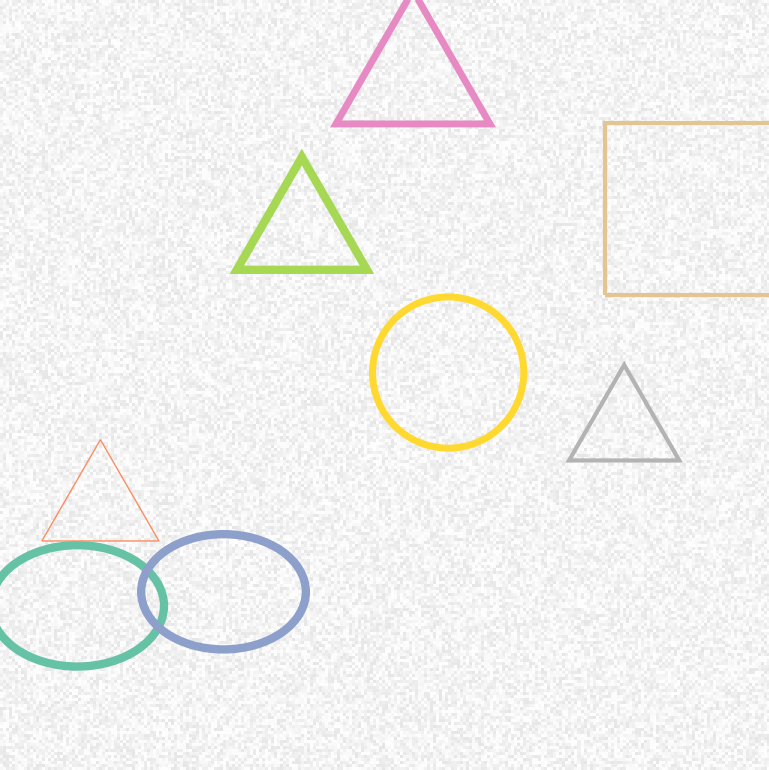[{"shape": "oval", "thickness": 3, "radius": 0.56, "center": [0.1, 0.213]}, {"shape": "triangle", "thickness": 0.5, "radius": 0.44, "center": [0.13, 0.341]}, {"shape": "oval", "thickness": 3, "radius": 0.53, "center": [0.29, 0.231]}, {"shape": "triangle", "thickness": 2.5, "radius": 0.58, "center": [0.536, 0.897]}, {"shape": "triangle", "thickness": 3, "radius": 0.49, "center": [0.392, 0.698]}, {"shape": "circle", "thickness": 2.5, "radius": 0.49, "center": [0.582, 0.516]}, {"shape": "square", "thickness": 1.5, "radius": 0.56, "center": [0.898, 0.729]}, {"shape": "triangle", "thickness": 1.5, "radius": 0.41, "center": [0.811, 0.443]}]